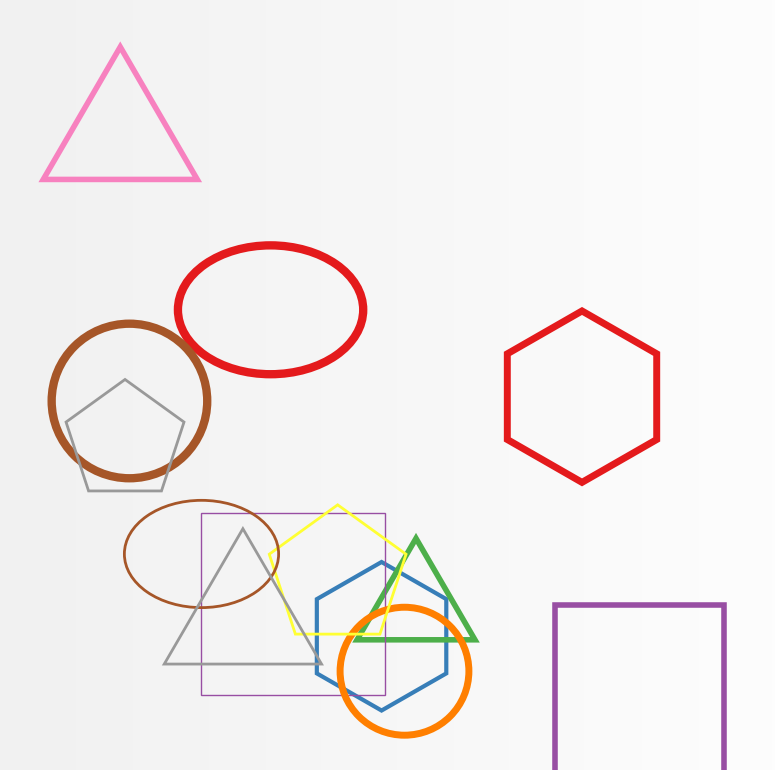[{"shape": "oval", "thickness": 3, "radius": 0.6, "center": [0.349, 0.598]}, {"shape": "hexagon", "thickness": 2.5, "radius": 0.56, "center": [0.751, 0.485]}, {"shape": "hexagon", "thickness": 1.5, "radius": 0.48, "center": [0.492, 0.174]}, {"shape": "triangle", "thickness": 2, "radius": 0.44, "center": [0.537, 0.213]}, {"shape": "square", "thickness": 0.5, "radius": 0.59, "center": [0.378, 0.216]}, {"shape": "square", "thickness": 2, "radius": 0.55, "center": [0.825, 0.104]}, {"shape": "circle", "thickness": 2.5, "radius": 0.42, "center": [0.522, 0.128]}, {"shape": "pentagon", "thickness": 1, "radius": 0.46, "center": [0.436, 0.252]}, {"shape": "oval", "thickness": 1, "radius": 0.5, "center": [0.26, 0.281]}, {"shape": "circle", "thickness": 3, "radius": 0.5, "center": [0.167, 0.479]}, {"shape": "triangle", "thickness": 2, "radius": 0.57, "center": [0.155, 0.824]}, {"shape": "triangle", "thickness": 1, "radius": 0.59, "center": [0.313, 0.196]}, {"shape": "pentagon", "thickness": 1, "radius": 0.4, "center": [0.161, 0.427]}]